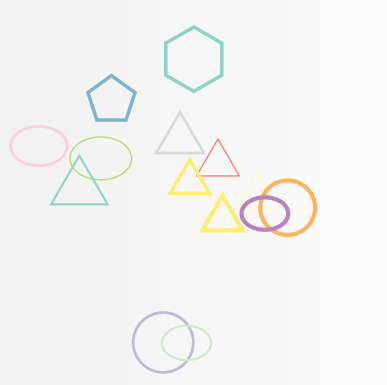[{"shape": "hexagon", "thickness": 2.5, "radius": 0.42, "center": [0.5, 0.846]}, {"shape": "triangle", "thickness": 1.5, "radius": 0.42, "center": [0.205, 0.511]}, {"shape": "triangle", "thickness": 1, "radius": 0.3, "center": [0.661, 0.491]}, {"shape": "circle", "thickness": 2, "radius": 0.39, "center": [0.421, 0.11]}, {"shape": "triangle", "thickness": 1, "radius": 0.32, "center": [0.562, 0.575]}, {"shape": "pentagon", "thickness": 2.5, "radius": 0.32, "center": [0.288, 0.74]}, {"shape": "circle", "thickness": 3, "radius": 0.35, "center": [0.742, 0.461]}, {"shape": "oval", "thickness": 1, "radius": 0.4, "center": [0.26, 0.589]}, {"shape": "oval", "thickness": 2, "radius": 0.37, "center": [0.1, 0.621]}, {"shape": "triangle", "thickness": 2, "radius": 0.35, "center": [0.465, 0.638]}, {"shape": "oval", "thickness": 3, "radius": 0.3, "center": [0.684, 0.445]}, {"shape": "oval", "thickness": 1.5, "radius": 0.32, "center": [0.481, 0.109]}, {"shape": "triangle", "thickness": 2.5, "radius": 0.29, "center": [0.49, 0.527]}, {"shape": "triangle", "thickness": 3, "radius": 0.3, "center": [0.574, 0.432]}]